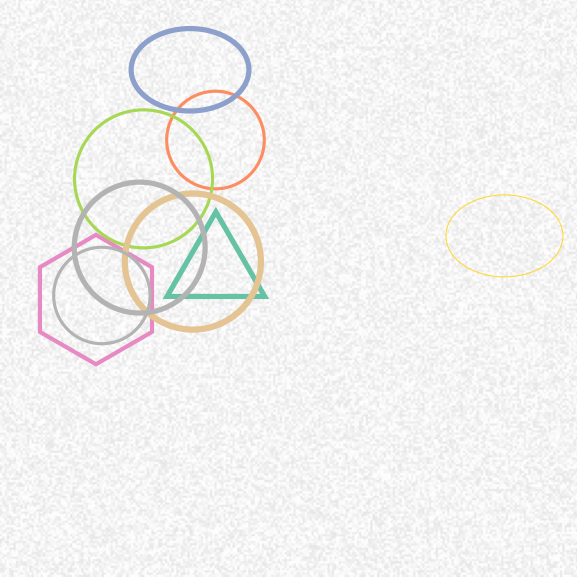[{"shape": "triangle", "thickness": 2.5, "radius": 0.49, "center": [0.374, 0.535]}, {"shape": "circle", "thickness": 1.5, "radius": 0.42, "center": [0.373, 0.757]}, {"shape": "oval", "thickness": 2.5, "radius": 0.51, "center": [0.329, 0.878]}, {"shape": "hexagon", "thickness": 2, "radius": 0.56, "center": [0.166, 0.48]}, {"shape": "circle", "thickness": 1.5, "radius": 0.6, "center": [0.249, 0.689]}, {"shape": "oval", "thickness": 0.5, "radius": 0.51, "center": [0.873, 0.591]}, {"shape": "circle", "thickness": 3, "radius": 0.59, "center": [0.334, 0.546]}, {"shape": "circle", "thickness": 1.5, "radius": 0.42, "center": [0.176, 0.487]}, {"shape": "circle", "thickness": 2.5, "radius": 0.57, "center": [0.242, 0.57]}]